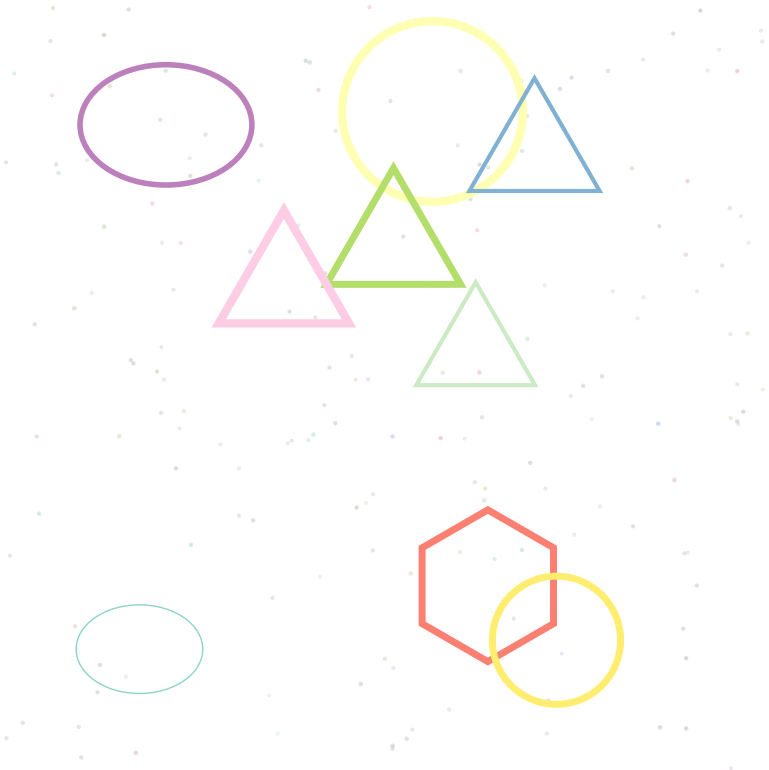[{"shape": "oval", "thickness": 0.5, "radius": 0.41, "center": [0.181, 0.157]}, {"shape": "circle", "thickness": 3, "radius": 0.59, "center": [0.562, 0.855]}, {"shape": "hexagon", "thickness": 2.5, "radius": 0.49, "center": [0.634, 0.239]}, {"shape": "triangle", "thickness": 1.5, "radius": 0.49, "center": [0.694, 0.801]}, {"shape": "triangle", "thickness": 2.5, "radius": 0.5, "center": [0.511, 0.681]}, {"shape": "triangle", "thickness": 3, "radius": 0.49, "center": [0.369, 0.629]}, {"shape": "oval", "thickness": 2, "radius": 0.56, "center": [0.216, 0.838]}, {"shape": "triangle", "thickness": 1.5, "radius": 0.45, "center": [0.618, 0.544]}, {"shape": "circle", "thickness": 2.5, "radius": 0.42, "center": [0.723, 0.169]}]